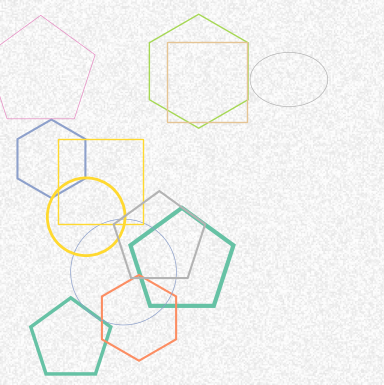[{"shape": "pentagon", "thickness": 3, "radius": 0.7, "center": [0.473, 0.319]}, {"shape": "pentagon", "thickness": 2.5, "radius": 0.55, "center": [0.184, 0.117]}, {"shape": "hexagon", "thickness": 1.5, "radius": 0.56, "center": [0.361, 0.174]}, {"shape": "circle", "thickness": 0.5, "radius": 0.69, "center": [0.321, 0.293]}, {"shape": "hexagon", "thickness": 1.5, "radius": 0.51, "center": [0.134, 0.588]}, {"shape": "pentagon", "thickness": 0.5, "radius": 0.74, "center": [0.106, 0.812]}, {"shape": "hexagon", "thickness": 1, "radius": 0.74, "center": [0.516, 0.815]}, {"shape": "circle", "thickness": 2, "radius": 0.5, "center": [0.224, 0.437]}, {"shape": "square", "thickness": 1, "radius": 0.56, "center": [0.261, 0.529]}, {"shape": "square", "thickness": 1, "radius": 0.52, "center": [0.538, 0.788]}, {"shape": "pentagon", "thickness": 1.5, "radius": 0.62, "center": [0.414, 0.379]}, {"shape": "oval", "thickness": 0.5, "radius": 0.5, "center": [0.75, 0.793]}]